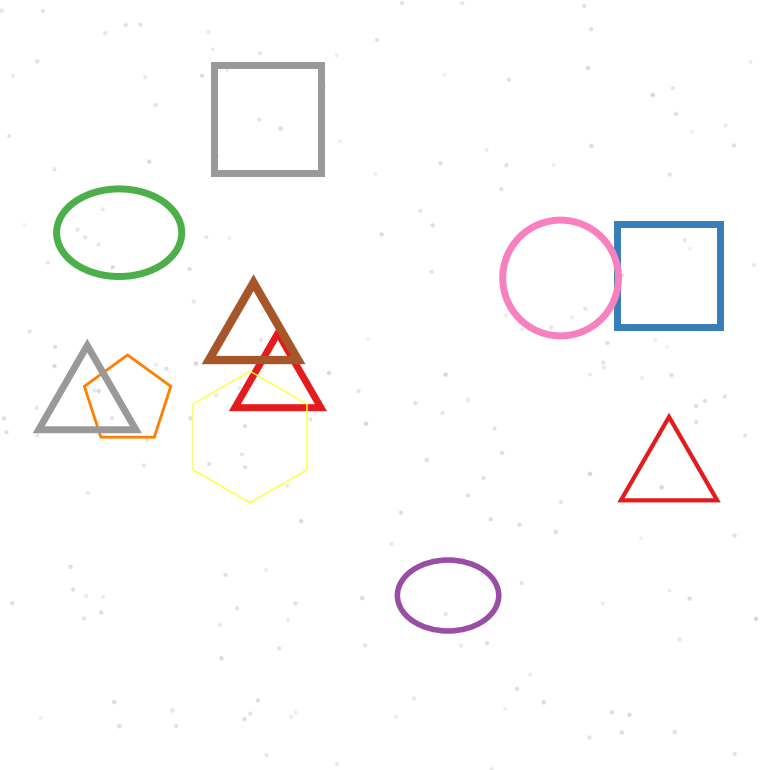[{"shape": "triangle", "thickness": 1.5, "radius": 0.36, "center": [0.869, 0.386]}, {"shape": "triangle", "thickness": 2.5, "radius": 0.32, "center": [0.361, 0.503]}, {"shape": "square", "thickness": 2.5, "radius": 0.33, "center": [0.868, 0.642]}, {"shape": "oval", "thickness": 2.5, "radius": 0.41, "center": [0.155, 0.698]}, {"shape": "oval", "thickness": 2, "radius": 0.33, "center": [0.582, 0.227]}, {"shape": "pentagon", "thickness": 1, "radius": 0.3, "center": [0.166, 0.48]}, {"shape": "hexagon", "thickness": 0.5, "radius": 0.43, "center": [0.325, 0.432]}, {"shape": "triangle", "thickness": 3, "radius": 0.33, "center": [0.329, 0.566]}, {"shape": "circle", "thickness": 2.5, "radius": 0.38, "center": [0.728, 0.639]}, {"shape": "triangle", "thickness": 2.5, "radius": 0.36, "center": [0.113, 0.478]}, {"shape": "square", "thickness": 2.5, "radius": 0.35, "center": [0.347, 0.845]}]